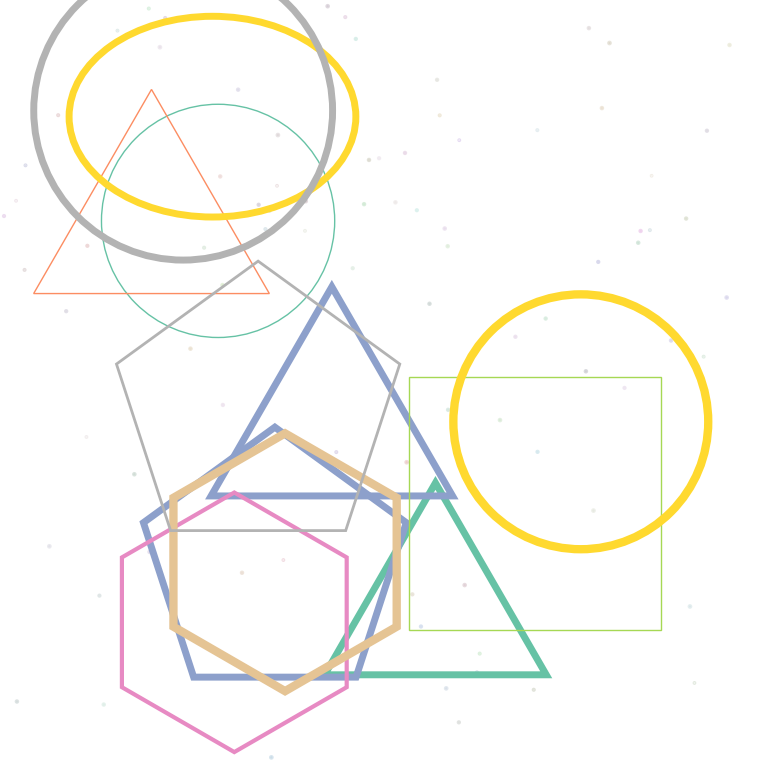[{"shape": "circle", "thickness": 0.5, "radius": 0.76, "center": [0.283, 0.713]}, {"shape": "triangle", "thickness": 2.5, "radius": 0.83, "center": [0.566, 0.207]}, {"shape": "triangle", "thickness": 0.5, "radius": 0.88, "center": [0.197, 0.707]}, {"shape": "pentagon", "thickness": 2.5, "radius": 0.9, "center": [0.357, 0.266]}, {"shape": "triangle", "thickness": 2.5, "radius": 0.91, "center": [0.431, 0.446]}, {"shape": "hexagon", "thickness": 1.5, "radius": 0.84, "center": [0.304, 0.192]}, {"shape": "square", "thickness": 0.5, "radius": 0.82, "center": [0.695, 0.346]}, {"shape": "oval", "thickness": 2.5, "radius": 0.93, "center": [0.276, 0.848]}, {"shape": "circle", "thickness": 3, "radius": 0.83, "center": [0.754, 0.452]}, {"shape": "hexagon", "thickness": 3, "radius": 0.84, "center": [0.37, 0.27]}, {"shape": "circle", "thickness": 2.5, "radius": 0.97, "center": [0.238, 0.856]}, {"shape": "pentagon", "thickness": 1, "radius": 0.97, "center": [0.335, 0.467]}]